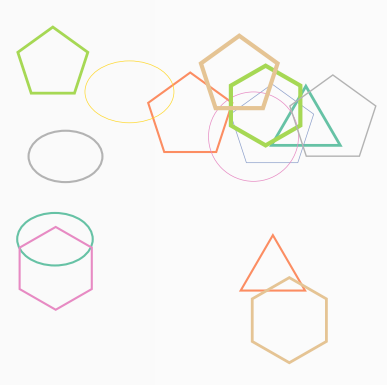[{"shape": "triangle", "thickness": 2, "radius": 0.51, "center": [0.789, 0.674]}, {"shape": "oval", "thickness": 1.5, "radius": 0.49, "center": [0.142, 0.379]}, {"shape": "pentagon", "thickness": 1.5, "radius": 0.57, "center": [0.491, 0.698]}, {"shape": "triangle", "thickness": 1.5, "radius": 0.48, "center": [0.704, 0.293]}, {"shape": "pentagon", "thickness": 0.5, "radius": 0.56, "center": [0.702, 0.669]}, {"shape": "circle", "thickness": 0.5, "radius": 0.58, "center": [0.654, 0.645]}, {"shape": "hexagon", "thickness": 1.5, "radius": 0.54, "center": [0.144, 0.303]}, {"shape": "hexagon", "thickness": 3, "radius": 0.52, "center": [0.685, 0.726]}, {"shape": "pentagon", "thickness": 2, "radius": 0.47, "center": [0.136, 0.835]}, {"shape": "oval", "thickness": 0.5, "radius": 0.57, "center": [0.334, 0.761]}, {"shape": "hexagon", "thickness": 2, "radius": 0.55, "center": [0.747, 0.168]}, {"shape": "pentagon", "thickness": 3, "radius": 0.52, "center": [0.617, 0.803]}, {"shape": "oval", "thickness": 1.5, "radius": 0.48, "center": [0.169, 0.594]}, {"shape": "pentagon", "thickness": 1, "radius": 0.58, "center": [0.859, 0.689]}]